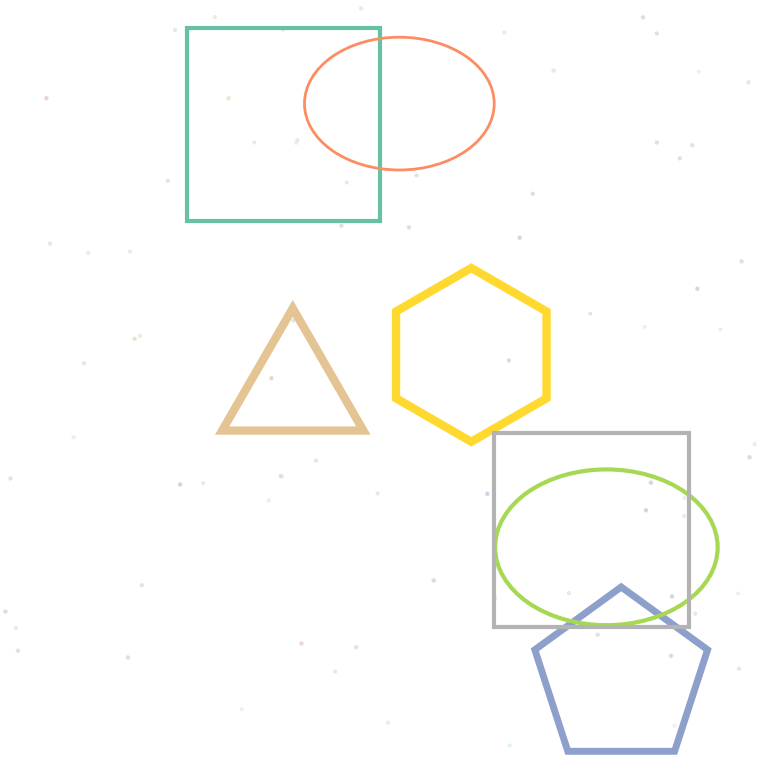[{"shape": "square", "thickness": 1.5, "radius": 0.63, "center": [0.368, 0.838]}, {"shape": "oval", "thickness": 1, "radius": 0.62, "center": [0.519, 0.865]}, {"shape": "pentagon", "thickness": 2.5, "radius": 0.59, "center": [0.807, 0.12]}, {"shape": "oval", "thickness": 1.5, "radius": 0.72, "center": [0.788, 0.289]}, {"shape": "hexagon", "thickness": 3, "radius": 0.56, "center": [0.612, 0.539]}, {"shape": "triangle", "thickness": 3, "radius": 0.53, "center": [0.38, 0.494]}, {"shape": "square", "thickness": 1.5, "radius": 0.63, "center": [0.769, 0.312]}]